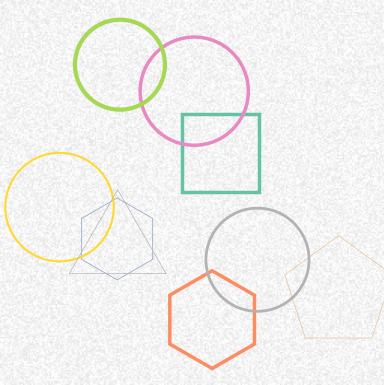[{"shape": "square", "thickness": 2.5, "radius": 0.5, "center": [0.573, 0.603]}, {"shape": "hexagon", "thickness": 2.5, "radius": 0.63, "center": [0.551, 0.17]}, {"shape": "hexagon", "thickness": 0.5, "radius": 0.53, "center": [0.304, 0.379]}, {"shape": "circle", "thickness": 2.5, "radius": 0.7, "center": [0.505, 0.763]}, {"shape": "circle", "thickness": 3, "radius": 0.58, "center": [0.312, 0.832]}, {"shape": "circle", "thickness": 1.5, "radius": 0.7, "center": [0.155, 0.462]}, {"shape": "pentagon", "thickness": 0.5, "radius": 0.73, "center": [0.88, 0.241]}, {"shape": "triangle", "thickness": 0.5, "radius": 0.73, "center": [0.306, 0.362]}, {"shape": "circle", "thickness": 2, "radius": 0.67, "center": [0.669, 0.325]}]